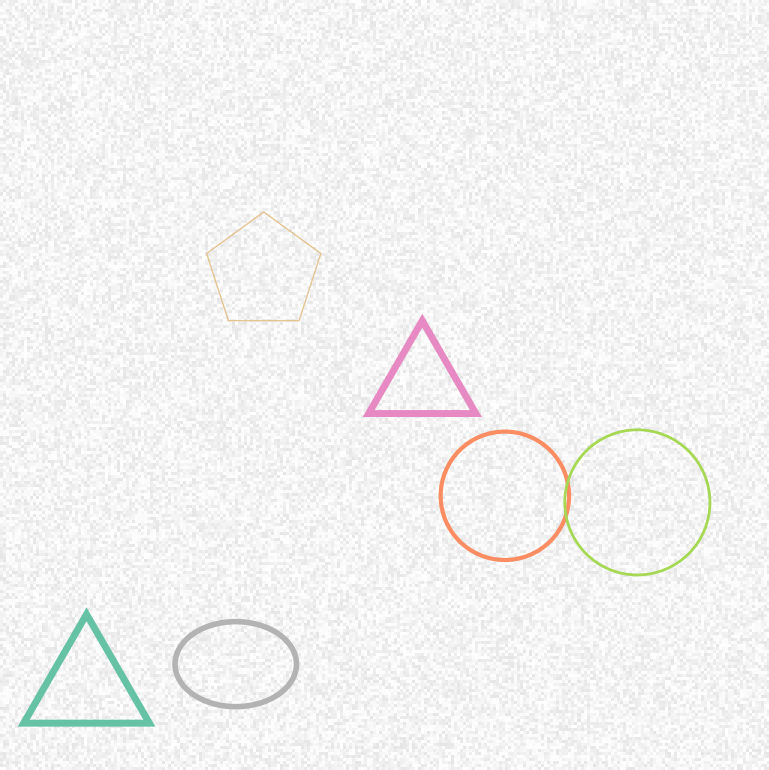[{"shape": "triangle", "thickness": 2.5, "radius": 0.47, "center": [0.112, 0.108]}, {"shape": "circle", "thickness": 1.5, "radius": 0.42, "center": [0.656, 0.356]}, {"shape": "triangle", "thickness": 2.5, "radius": 0.4, "center": [0.548, 0.503]}, {"shape": "circle", "thickness": 1, "radius": 0.47, "center": [0.828, 0.348]}, {"shape": "pentagon", "thickness": 0.5, "radius": 0.39, "center": [0.343, 0.647]}, {"shape": "oval", "thickness": 2, "radius": 0.39, "center": [0.306, 0.137]}]